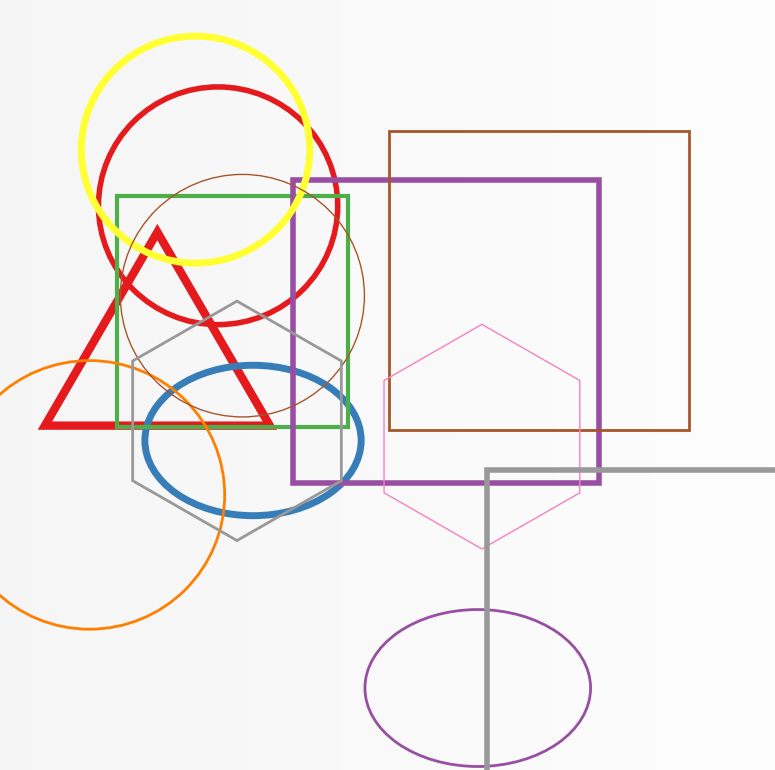[{"shape": "triangle", "thickness": 3, "radius": 0.84, "center": [0.203, 0.531]}, {"shape": "circle", "thickness": 2, "radius": 0.77, "center": [0.281, 0.733]}, {"shape": "oval", "thickness": 2.5, "radius": 0.7, "center": [0.326, 0.428]}, {"shape": "square", "thickness": 1.5, "radius": 0.75, "center": [0.3, 0.595]}, {"shape": "oval", "thickness": 1, "radius": 0.73, "center": [0.616, 0.106]}, {"shape": "square", "thickness": 2, "radius": 0.99, "center": [0.576, 0.57]}, {"shape": "circle", "thickness": 1, "radius": 0.87, "center": [0.115, 0.357]}, {"shape": "circle", "thickness": 2.5, "radius": 0.74, "center": [0.252, 0.806]}, {"shape": "circle", "thickness": 0.5, "radius": 0.79, "center": [0.313, 0.616]}, {"shape": "square", "thickness": 1, "radius": 0.97, "center": [0.695, 0.636]}, {"shape": "hexagon", "thickness": 0.5, "radius": 0.73, "center": [0.622, 0.433]}, {"shape": "square", "thickness": 2, "radius": 0.99, "center": [0.826, 0.192]}, {"shape": "hexagon", "thickness": 1, "radius": 0.78, "center": [0.306, 0.453]}]